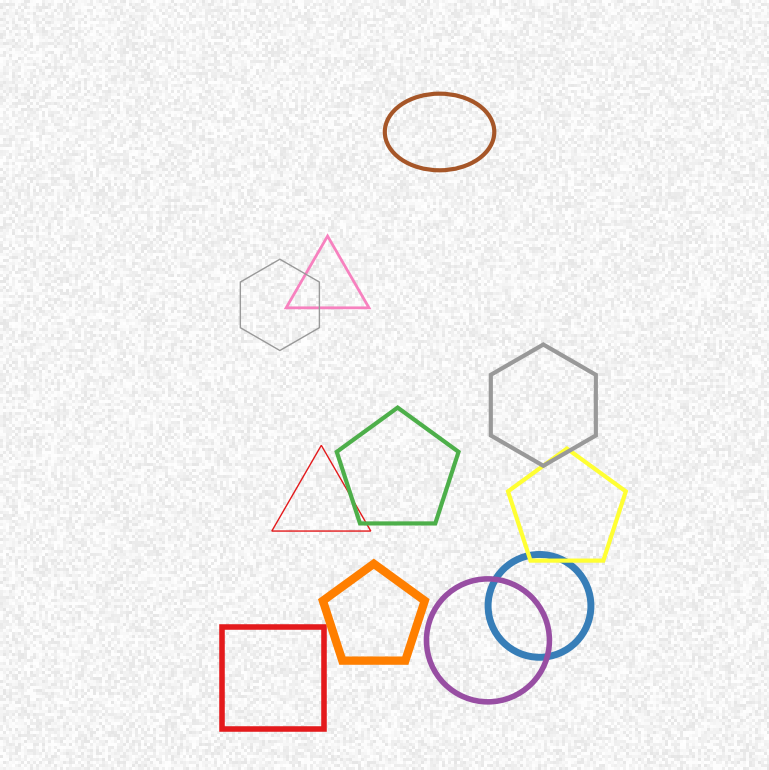[{"shape": "triangle", "thickness": 0.5, "radius": 0.37, "center": [0.417, 0.347]}, {"shape": "square", "thickness": 2, "radius": 0.33, "center": [0.355, 0.119]}, {"shape": "circle", "thickness": 2.5, "radius": 0.33, "center": [0.701, 0.213]}, {"shape": "pentagon", "thickness": 1.5, "radius": 0.42, "center": [0.516, 0.387]}, {"shape": "circle", "thickness": 2, "radius": 0.4, "center": [0.634, 0.168]}, {"shape": "pentagon", "thickness": 3, "radius": 0.35, "center": [0.485, 0.198]}, {"shape": "pentagon", "thickness": 1.5, "radius": 0.4, "center": [0.736, 0.337]}, {"shape": "oval", "thickness": 1.5, "radius": 0.36, "center": [0.571, 0.829]}, {"shape": "triangle", "thickness": 1, "radius": 0.31, "center": [0.425, 0.631]}, {"shape": "hexagon", "thickness": 0.5, "radius": 0.3, "center": [0.363, 0.604]}, {"shape": "hexagon", "thickness": 1.5, "radius": 0.39, "center": [0.706, 0.474]}]